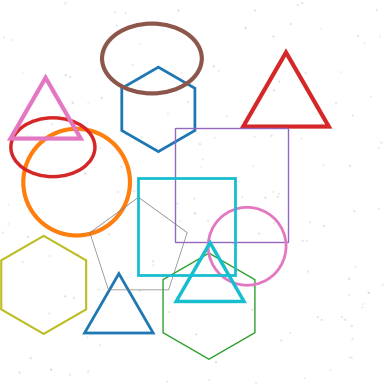[{"shape": "triangle", "thickness": 2, "radius": 0.51, "center": [0.309, 0.186]}, {"shape": "hexagon", "thickness": 2, "radius": 0.55, "center": [0.411, 0.716]}, {"shape": "circle", "thickness": 3, "radius": 0.69, "center": [0.199, 0.527]}, {"shape": "hexagon", "thickness": 1, "radius": 0.69, "center": [0.543, 0.205]}, {"shape": "triangle", "thickness": 3, "radius": 0.64, "center": [0.743, 0.735]}, {"shape": "oval", "thickness": 2.5, "radius": 0.55, "center": [0.137, 0.618]}, {"shape": "square", "thickness": 1, "radius": 0.74, "center": [0.601, 0.519]}, {"shape": "oval", "thickness": 3, "radius": 0.65, "center": [0.395, 0.848]}, {"shape": "circle", "thickness": 2, "radius": 0.51, "center": [0.642, 0.36]}, {"shape": "triangle", "thickness": 3, "radius": 0.53, "center": [0.118, 0.693]}, {"shape": "pentagon", "thickness": 0.5, "radius": 0.66, "center": [0.36, 0.355]}, {"shape": "hexagon", "thickness": 1.5, "radius": 0.64, "center": [0.113, 0.26]}, {"shape": "square", "thickness": 2, "radius": 0.63, "center": [0.484, 0.411]}, {"shape": "triangle", "thickness": 2.5, "radius": 0.51, "center": [0.546, 0.268]}]